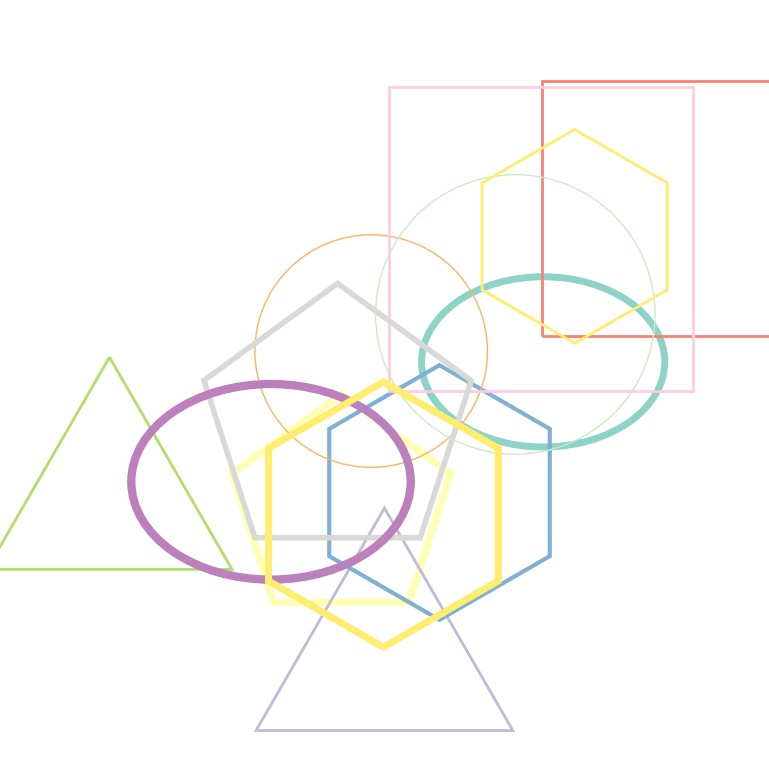[{"shape": "oval", "thickness": 2.5, "radius": 0.79, "center": [0.705, 0.53]}, {"shape": "pentagon", "thickness": 2.5, "radius": 0.75, "center": [0.443, 0.339]}, {"shape": "triangle", "thickness": 1, "radius": 0.96, "center": [0.499, 0.148]}, {"shape": "square", "thickness": 1, "radius": 0.83, "center": [0.869, 0.73]}, {"shape": "hexagon", "thickness": 1.5, "radius": 0.83, "center": [0.571, 0.36]}, {"shape": "circle", "thickness": 0.5, "radius": 0.76, "center": [0.482, 0.544]}, {"shape": "triangle", "thickness": 1, "radius": 0.92, "center": [0.142, 0.352]}, {"shape": "square", "thickness": 1, "radius": 0.99, "center": [0.703, 0.69]}, {"shape": "pentagon", "thickness": 2, "radius": 0.91, "center": [0.438, 0.449]}, {"shape": "oval", "thickness": 3, "radius": 0.91, "center": [0.352, 0.374]}, {"shape": "circle", "thickness": 0.5, "radius": 0.91, "center": [0.669, 0.592]}, {"shape": "hexagon", "thickness": 1, "radius": 0.69, "center": [0.746, 0.693]}, {"shape": "hexagon", "thickness": 2.5, "radius": 0.86, "center": [0.498, 0.332]}]